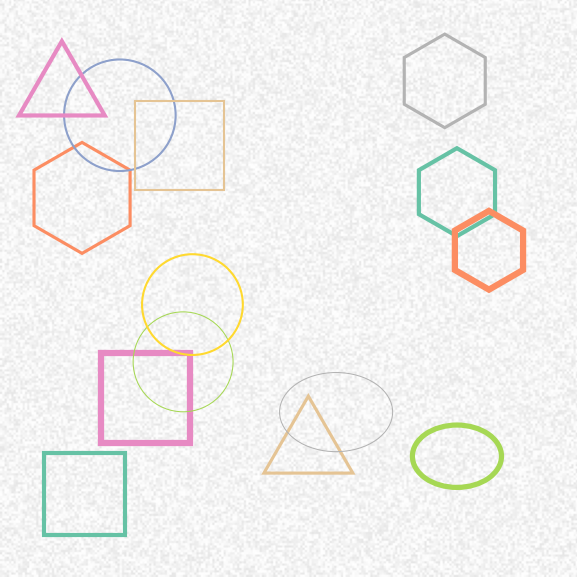[{"shape": "hexagon", "thickness": 2, "radius": 0.38, "center": [0.791, 0.666]}, {"shape": "square", "thickness": 2, "radius": 0.35, "center": [0.146, 0.144]}, {"shape": "hexagon", "thickness": 3, "radius": 0.34, "center": [0.847, 0.566]}, {"shape": "hexagon", "thickness": 1.5, "radius": 0.48, "center": [0.142, 0.656]}, {"shape": "circle", "thickness": 1, "radius": 0.48, "center": [0.208, 0.8]}, {"shape": "triangle", "thickness": 2, "radius": 0.43, "center": [0.107, 0.842]}, {"shape": "square", "thickness": 3, "radius": 0.39, "center": [0.252, 0.31]}, {"shape": "oval", "thickness": 2.5, "radius": 0.39, "center": [0.791, 0.209]}, {"shape": "circle", "thickness": 0.5, "radius": 0.43, "center": [0.317, 0.373]}, {"shape": "circle", "thickness": 1, "radius": 0.44, "center": [0.333, 0.472]}, {"shape": "square", "thickness": 1, "radius": 0.39, "center": [0.31, 0.747]}, {"shape": "triangle", "thickness": 1.5, "radius": 0.44, "center": [0.534, 0.224]}, {"shape": "oval", "thickness": 0.5, "radius": 0.49, "center": [0.582, 0.286]}, {"shape": "hexagon", "thickness": 1.5, "radius": 0.4, "center": [0.77, 0.859]}]